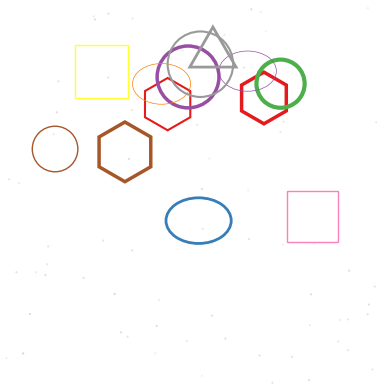[{"shape": "hexagon", "thickness": 2.5, "radius": 0.34, "center": [0.686, 0.746]}, {"shape": "hexagon", "thickness": 1.5, "radius": 0.34, "center": [0.435, 0.73]}, {"shape": "oval", "thickness": 2, "radius": 0.42, "center": [0.516, 0.427]}, {"shape": "circle", "thickness": 3, "radius": 0.31, "center": [0.729, 0.783]}, {"shape": "oval", "thickness": 0.5, "radius": 0.37, "center": [0.643, 0.815]}, {"shape": "circle", "thickness": 2.5, "radius": 0.4, "center": [0.488, 0.8]}, {"shape": "oval", "thickness": 0.5, "radius": 0.38, "center": [0.42, 0.782]}, {"shape": "square", "thickness": 1, "radius": 0.34, "center": [0.264, 0.815]}, {"shape": "hexagon", "thickness": 2.5, "radius": 0.39, "center": [0.324, 0.606]}, {"shape": "circle", "thickness": 1, "radius": 0.3, "center": [0.143, 0.613]}, {"shape": "square", "thickness": 1, "radius": 0.33, "center": [0.811, 0.437]}, {"shape": "circle", "thickness": 1.5, "radius": 0.43, "center": [0.521, 0.833]}, {"shape": "triangle", "thickness": 2, "radius": 0.35, "center": [0.553, 0.86]}]